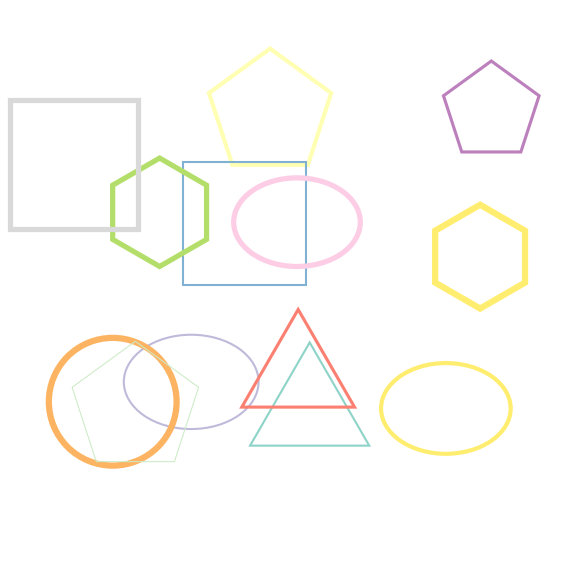[{"shape": "triangle", "thickness": 1, "radius": 0.6, "center": [0.536, 0.287]}, {"shape": "pentagon", "thickness": 2, "radius": 0.56, "center": [0.468, 0.804]}, {"shape": "oval", "thickness": 1, "radius": 0.58, "center": [0.331, 0.338]}, {"shape": "triangle", "thickness": 1.5, "radius": 0.56, "center": [0.516, 0.351]}, {"shape": "square", "thickness": 1, "radius": 0.53, "center": [0.424, 0.611]}, {"shape": "circle", "thickness": 3, "radius": 0.55, "center": [0.195, 0.303]}, {"shape": "hexagon", "thickness": 2.5, "radius": 0.47, "center": [0.276, 0.632]}, {"shape": "oval", "thickness": 2.5, "radius": 0.55, "center": [0.514, 0.614]}, {"shape": "square", "thickness": 2.5, "radius": 0.56, "center": [0.128, 0.714]}, {"shape": "pentagon", "thickness": 1.5, "radius": 0.44, "center": [0.851, 0.806]}, {"shape": "pentagon", "thickness": 0.5, "radius": 0.58, "center": [0.234, 0.293]}, {"shape": "hexagon", "thickness": 3, "radius": 0.45, "center": [0.831, 0.555]}, {"shape": "oval", "thickness": 2, "radius": 0.56, "center": [0.772, 0.292]}]